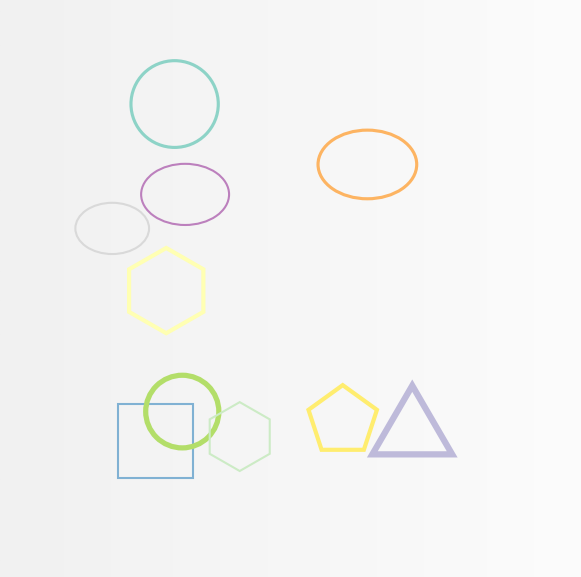[{"shape": "circle", "thickness": 1.5, "radius": 0.38, "center": [0.3, 0.819]}, {"shape": "hexagon", "thickness": 2, "radius": 0.37, "center": [0.286, 0.496]}, {"shape": "triangle", "thickness": 3, "radius": 0.4, "center": [0.709, 0.252]}, {"shape": "square", "thickness": 1, "radius": 0.32, "center": [0.267, 0.235]}, {"shape": "oval", "thickness": 1.5, "radius": 0.42, "center": [0.632, 0.714]}, {"shape": "circle", "thickness": 2.5, "radius": 0.31, "center": [0.314, 0.286]}, {"shape": "oval", "thickness": 1, "radius": 0.32, "center": [0.193, 0.604]}, {"shape": "oval", "thickness": 1, "radius": 0.38, "center": [0.318, 0.663]}, {"shape": "hexagon", "thickness": 1, "radius": 0.3, "center": [0.412, 0.243]}, {"shape": "pentagon", "thickness": 2, "radius": 0.31, "center": [0.59, 0.27]}]